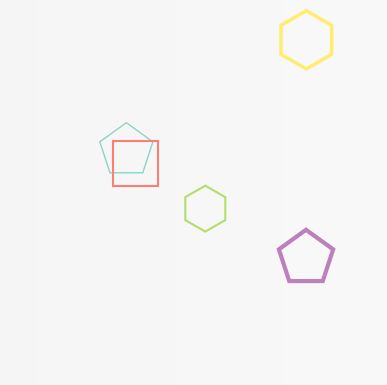[{"shape": "pentagon", "thickness": 1, "radius": 0.36, "center": [0.326, 0.609]}, {"shape": "square", "thickness": 1.5, "radius": 0.29, "center": [0.349, 0.575]}, {"shape": "hexagon", "thickness": 1.5, "radius": 0.3, "center": [0.53, 0.458]}, {"shape": "pentagon", "thickness": 3, "radius": 0.37, "center": [0.79, 0.33]}, {"shape": "hexagon", "thickness": 2.5, "radius": 0.38, "center": [0.791, 0.897]}]